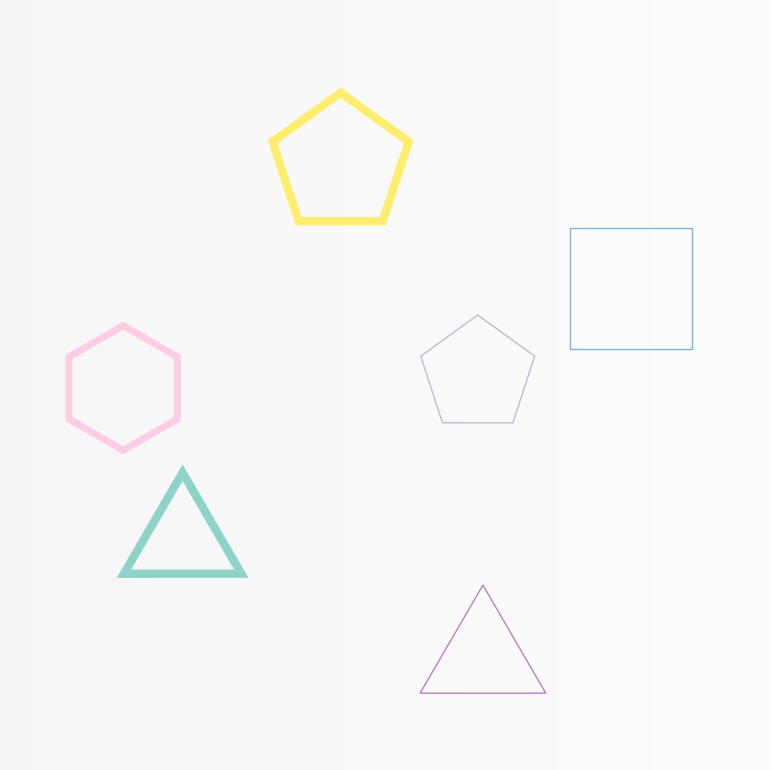[{"shape": "triangle", "thickness": 3, "radius": 0.44, "center": [0.236, 0.299]}, {"shape": "pentagon", "thickness": 0.5, "radius": 0.39, "center": [0.616, 0.514]}, {"shape": "square", "thickness": 0.5, "radius": 0.39, "center": [0.814, 0.625]}, {"shape": "hexagon", "thickness": 2.5, "radius": 0.4, "center": [0.159, 0.496]}, {"shape": "triangle", "thickness": 0.5, "radius": 0.47, "center": [0.623, 0.147]}, {"shape": "pentagon", "thickness": 3, "radius": 0.46, "center": [0.44, 0.787]}]